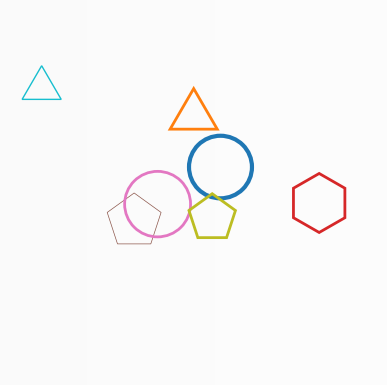[{"shape": "circle", "thickness": 3, "radius": 0.41, "center": [0.569, 0.566]}, {"shape": "triangle", "thickness": 2, "radius": 0.35, "center": [0.5, 0.7]}, {"shape": "hexagon", "thickness": 2, "radius": 0.38, "center": [0.824, 0.473]}, {"shape": "pentagon", "thickness": 0.5, "radius": 0.37, "center": [0.346, 0.426]}, {"shape": "circle", "thickness": 2, "radius": 0.43, "center": [0.407, 0.47]}, {"shape": "pentagon", "thickness": 2, "radius": 0.32, "center": [0.548, 0.434]}, {"shape": "triangle", "thickness": 1, "radius": 0.29, "center": [0.108, 0.771]}]